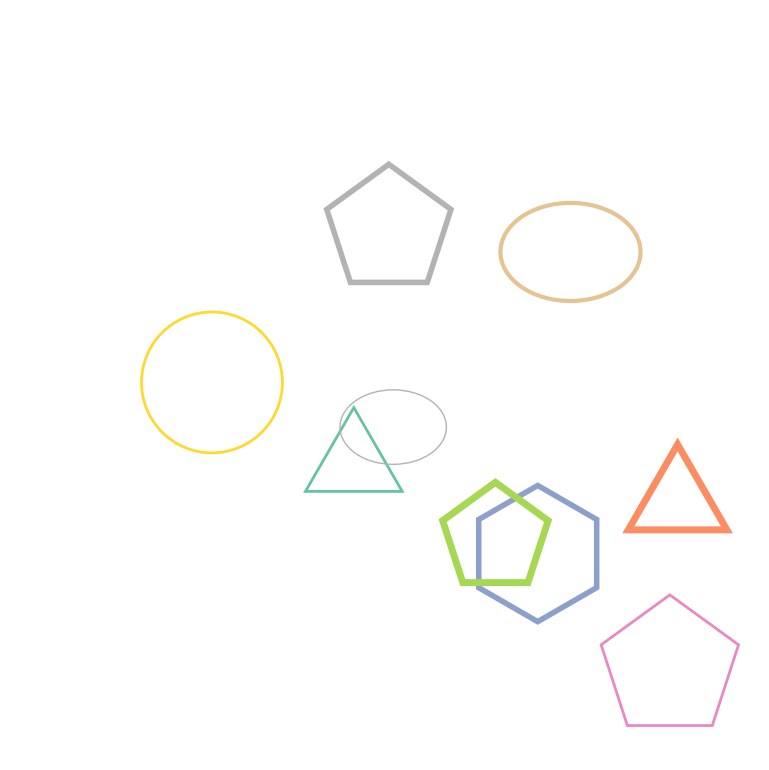[{"shape": "triangle", "thickness": 1, "radius": 0.36, "center": [0.46, 0.398]}, {"shape": "triangle", "thickness": 2.5, "radius": 0.37, "center": [0.88, 0.349]}, {"shape": "hexagon", "thickness": 2, "radius": 0.44, "center": [0.698, 0.281]}, {"shape": "pentagon", "thickness": 1, "radius": 0.47, "center": [0.87, 0.134]}, {"shape": "pentagon", "thickness": 2.5, "radius": 0.36, "center": [0.643, 0.302]}, {"shape": "circle", "thickness": 1, "radius": 0.46, "center": [0.275, 0.503]}, {"shape": "oval", "thickness": 1.5, "radius": 0.45, "center": [0.741, 0.673]}, {"shape": "oval", "thickness": 0.5, "radius": 0.35, "center": [0.511, 0.445]}, {"shape": "pentagon", "thickness": 2, "radius": 0.42, "center": [0.505, 0.702]}]